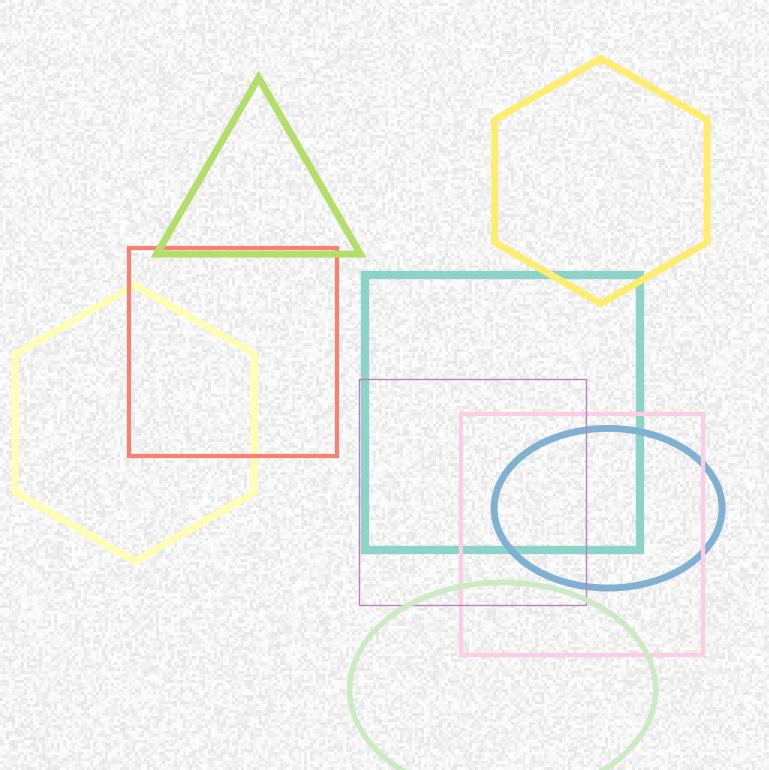[{"shape": "square", "thickness": 3, "radius": 0.89, "center": [0.653, 0.464]}, {"shape": "hexagon", "thickness": 2.5, "radius": 0.9, "center": [0.175, 0.45]}, {"shape": "square", "thickness": 1.5, "radius": 0.68, "center": [0.302, 0.542]}, {"shape": "oval", "thickness": 2.5, "radius": 0.74, "center": [0.79, 0.34]}, {"shape": "triangle", "thickness": 2.5, "radius": 0.76, "center": [0.336, 0.746]}, {"shape": "square", "thickness": 1.5, "radius": 0.78, "center": [0.756, 0.306]}, {"shape": "square", "thickness": 0.5, "radius": 0.74, "center": [0.614, 0.361]}, {"shape": "oval", "thickness": 2, "radius": 0.99, "center": [0.653, 0.105]}, {"shape": "hexagon", "thickness": 2.5, "radius": 0.8, "center": [0.78, 0.765]}]